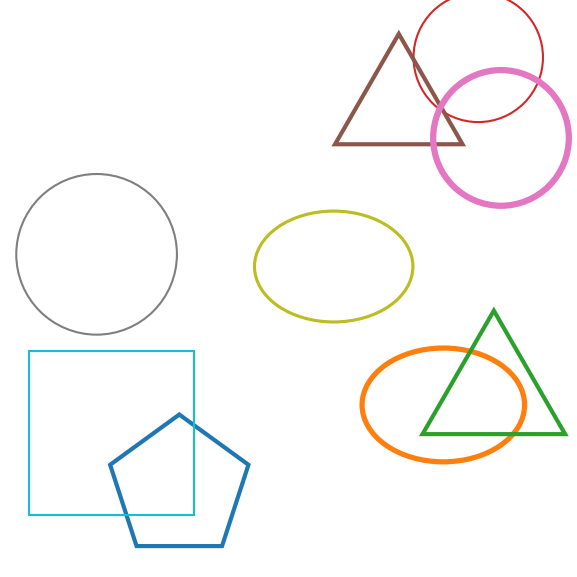[{"shape": "pentagon", "thickness": 2, "radius": 0.63, "center": [0.31, 0.155]}, {"shape": "oval", "thickness": 2.5, "radius": 0.7, "center": [0.768, 0.298]}, {"shape": "triangle", "thickness": 2, "radius": 0.71, "center": [0.855, 0.319]}, {"shape": "circle", "thickness": 1, "radius": 0.56, "center": [0.828, 0.9]}, {"shape": "triangle", "thickness": 2, "radius": 0.64, "center": [0.691, 0.813]}, {"shape": "circle", "thickness": 3, "radius": 0.59, "center": [0.868, 0.76]}, {"shape": "circle", "thickness": 1, "radius": 0.7, "center": [0.167, 0.559]}, {"shape": "oval", "thickness": 1.5, "radius": 0.69, "center": [0.578, 0.538]}, {"shape": "square", "thickness": 1, "radius": 0.71, "center": [0.193, 0.249]}]